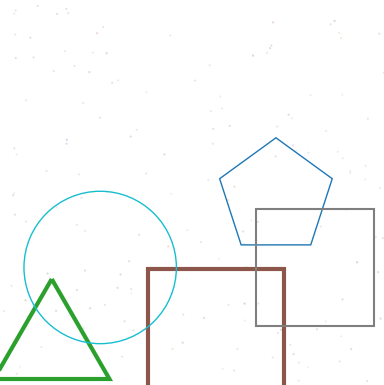[{"shape": "pentagon", "thickness": 1, "radius": 0.77, "center": [0.717, 0.488]}, {"shape": "triangle", "thickness": 3, "radius": 0.87, "center": [0.134, 0.102]}, {"shape": "square", "thickness": 3, "radius": 0.89, "center": [0.561, 0.125]}, {"shape": "square", "thickness": 1.5, "radius": 0.77, "center": [0.819, 0.305]}, {"shape": "circle", "thickness": 1, "radius": 0.99, "center": [0.26, 0.305]}]